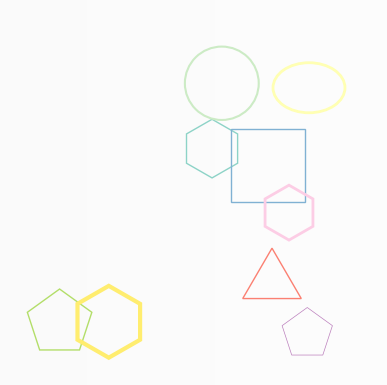[{"shape": "hexagon", "thickness": 1, "radius": 0.38, "center": [0.547, 0.614]}, {"shape": "oval", "thickness": 2, "radius": 0.46, "center": [0.797, 0.772]}, {"shape": "triangle", "thickness": 1, "radius": 0.44, "center": [0.702, 0.268]}, {"shape": "square", "thickness": 1, "radius": 0.48, "center": [0.692, 0.57]}, {"shape": "pentagon", "thickness": 1, "radius": 0.44, "center": [0.154, 0.162]}, {"shape": "hexagon", "thickness": 2, "radius": 0.36, "center": [0.746, 0.448]}, {"shape": "pentagon", "thickness": 0.5, "radius": 0.34, "center": [0.793, 0.133]}, {"shape": "circle", "thickness": 1.5, "radius": 0.48, "center": [0.572, 0.784]}, {"shape": "hexagon", "thickness": 3, "radius": 0.47, "center": [0.281, 0.164]}]